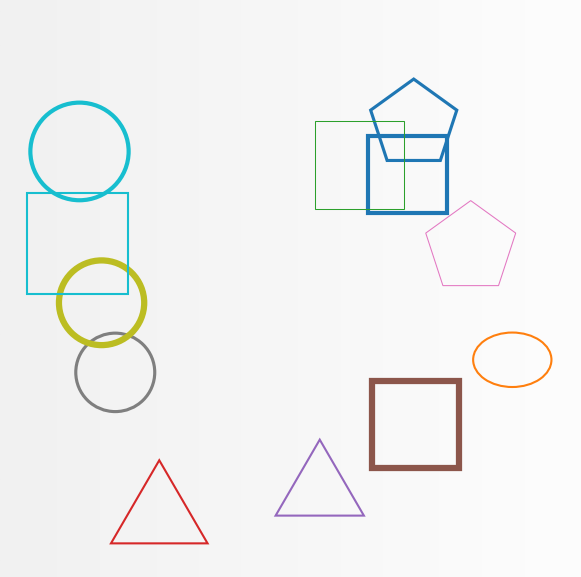[{"shape": "square", "thickness": 2, "radius": 0.34, "center": [0.701, 0.697]}, {"shape": "pentagon", "thickness": 1.5, "radius": 0.39, "center": [0.712, 0.784]}, {"shape": "oval", "thickness": 1, "radius": 0.34, "center": [0.881, 0.376]}, {"shape": "square", "thickness": 0.5, "radius": 0.38, "center": [0.618, 0.713]}, {"shape": "triangle", "thickness": 1, "radius": 0.48, "center": [0.274, 0.106]}, {"shape": "triangle", "thickness": 1, "radius": 0.44, "center": [0.55, 0.15]}, {"shape": "square", "thickness": 3, "radius": 0.38, "center": [0.715, 0.264]}, {"shape": "pentagon", "thickness": 0.5, "radius": 0.41, "center": [0.81, 0.57]}, {"shape": "circle", "thickness": 1.5, "radius": 0.34, "center": [0.198, 0.354]}, {"shape": "circle", "thickness": 3, "radius": 0.37, "center": [0.175, 0.475]}, {"shape": "circle", "thickness": 2, "radius": 0.42, "center": [0.137, 0.737]}, {"shape": "square", "thickness": 1, "radius": 0.43, "center": [0.134, 0.577]}]